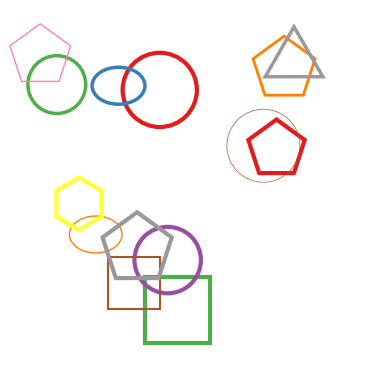[{"shape": "circle", "thickness": 3, "radius": 0.48, "center": [0.415, 0.767]}, {"shape": "pentagon", "thickness": 3, "radius": 0.38, "center": [0.718, 0.613]}, {"shape": "oval", "thickness": 2.5, "radius": 0.34, "center": [0.308, 0.777]}, {"shape": "square", "thickness": 3, "radius": 0.42, "center": [0.461, 0.194]}, {"shape": "circle", "thickness": 2.5, "radius": 0.38, "center": [0.148, 0.78]}, {"shape": "circle", "thickness": 3, "radius": 0.43, "center": [0.435, 0.324]}, {"shape": "oval", "thickness": 1, "radius": 0.34, "center": [0.249, 0.391]}, {"shape": "pentagon", "thickness": 2, "radius": 0.42, "center": [0.738, 0.821]}, {"shape": "hexagon", "thickness": 3, "radius": 0.34, "center": [0.205, 0.471]}, {"shape": "circle", "thickness": 0.5, "radius": 0.47, "center": [0.684, 0.621]}, {"shape": "square", "thickness": 1.5, "radius": 0.34, "center": [0.347, 0.264]}, {"shape": "pentagon", "thickness": 1, "radius": 0.41, "center": [0.105, 0.855]}, {"shape": "pentagon", "thickness": 3, "radius": 0.47, "center": [0.356, 0.354]}, {"shape": "triangle", "thickness": 2.5, "radius": 0.43, "center": [0.764, 0.844]}]